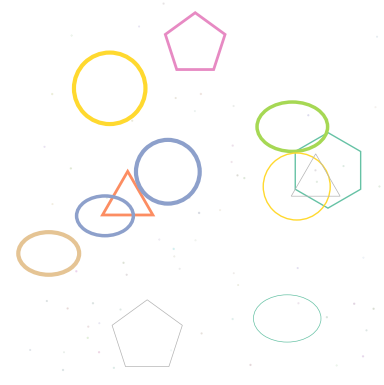[{"shape": "oval", "thickness": 0.5, "radius": 0.44, "center": [0.746, 0.173]}, {"shape": "hexagon", "thickness": 1, "radius": 0.49, "center": [0.852, 0.557]}, {"shape": "triangle", "thickness": 2, "radius": 0.38, "center": [0.332, 0.479]}, {"shape": "oval", "thickness": 2.5, "radius": 0.37, "center": [0.273, 0.439]}, {"shape": "circle", "thickness": 3, "radius": 0.41, "center": [0.436, 0.554]}, {"shape": "pentagon", "thickness": 2, "radius": 0.41, "center": [0.507, 0.885]}, {"shape": "oval", "thickness": 2.5, "radius": 0.46, "center": [0.759, 0.671]}, {"shape": "circle", "thickness": 3, "radius": 0.46, "center": [0.285, 0.771]}, {"shape": "circle", "thickness": 1, "radius": 0.43, "center": [0.771, 0.516]}, {"shape": "oval", "thickness": 3, "radius": 0.4, "center": [0.127, 0.342]}, {"shape": "pentagon", "thickness": 0.5, "radius": 0.48, "center": [0.382, 0.125]}, {"shape": "triangle", "thickness": 0.5, "radius": 0.37, "center": [0.82, 0.527]}]